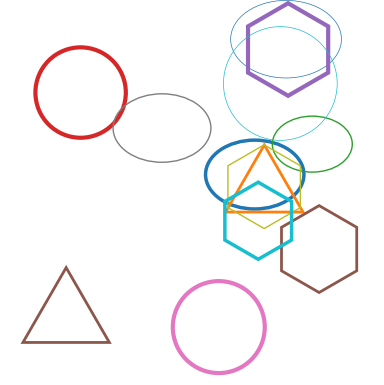[{"shape": "oval", "thickness": 2.5, "radius": 0.64, "center": [0.662, 0.547]}, {"shape": "oval", "thickness": 0.5, "radius": 0.72, "center": [0.743, 0.898]}, {"shape": "triangle", "thickness": 2, "radius": 0.58, "center": [0.686, 0.507]}, {"shape": "oval", "thickness": 1, "radius": 0.52, "center": [0.811, 0.626]}, {"shape": "circle", "thickness": 3, "radius": 0.59, "center": [0.209, 0.76]}, {"shape": "hexagon", "thickness": 3, "radius": 0.6, "center": [0.748, 0.871]}, {"shape": "triangle", "thickness": 2, "radius": 0.65, "center": [0.172, 0.175]}, {"shape": "hexagon", "thickness": 2, "radius": 0.56, "center": [0.829, 0.353]}, {"shape": "circle", "thickness": 3, "radius": 0.6, "center": [0.568, 0.15]}, {"shape": "oval", "thickness": 1, "radius": 0.64, "center": [0.421, 0.667]}, {"shape": "hexagon", "thickness": 1, "radius": 0.54, "center": [0.686, 0.515]}, {"shape": "hexagon", "thickness": 2.5, "radius": 0.5, "center": [0.671, 0.427]}, {"shape": "circle", "thickness": 0.5, "radius": 0.74, "center": [0.728, 0.783]}]